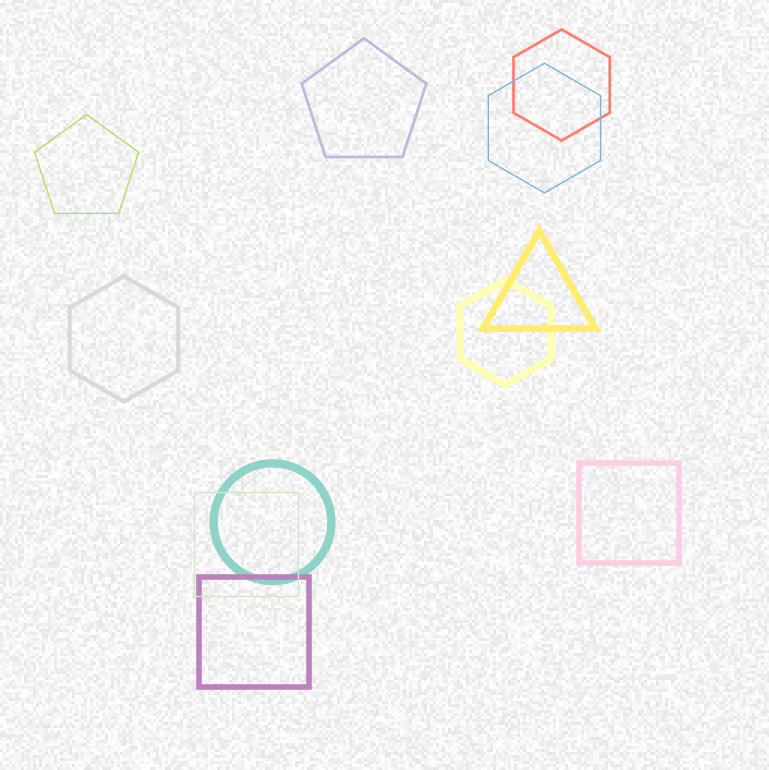[{"shape": "circle", "thickness": 3, "radius": 0.38, "center": [0.354, 0.322]}, {"shape": "hexagon", "thickness": 2.5, "radius": 0.34, "center": [0.657, 0.568]}, {"shape": "pentagon", "thickness": 1, "radius": 0.43, "center": [0.473, 0.865]}, {"shape": "hexagon", "thickness": 1, "radius": 0.36, "center": [0.729, 0.89]}, {"shape": "hexagon", "thickness": 0.5, "radius": 0.42, "center": [0.707, 0.834]}, {"shape": "pentagon", "thickness": 0.5, "radius": 0.35, "center": [0.113, 0.78]}, {"shape": "square", "thickness": 2, "radius": 0.32, "center": [0.817, 0.333]}, {"shape": "hexagon", "thickness": 1.5, "radius": 0.41, "center": [0.161, 0.56]}, {"shape": "square", "thickness": 2, "radius": 0.36, "center": [0.33, 0.179]}, {"shape": "square", "thickness": 0.5, "radius": 0.34, "center": [0.32, 0.293]}, {"shape": "triangle", "thickness": 2.5, "radius": 0.42, "center": [0.7, 0.615]}]